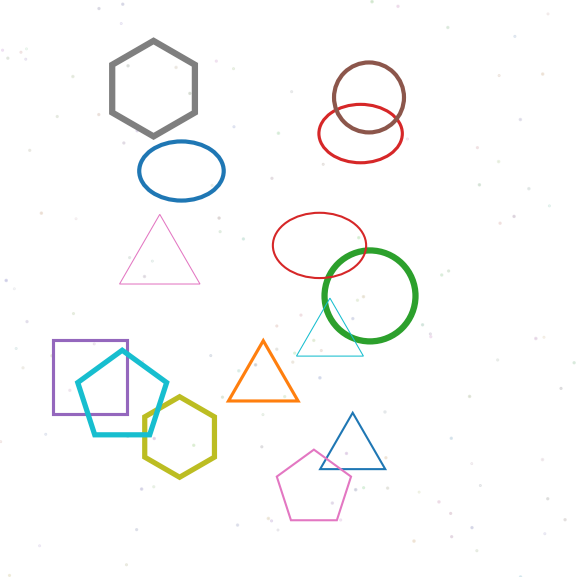[{"shape": "triangle", "thickness": 1, "radius": 0.33, "center": [0.611, 0.219]}, {"shape": "oval", "thickness": 2, "radius": 0.37, "center": [0.314, 0.703]}, {"shape": "triangle", "thickness": 1.5, "radius": 0.35, "center": [0.456, 0.34]}, {"shape": "circle", "thickness": 3, "radius": 0.39, "center": [0.641, 0.487]}, {"shape": "oval", "thickness": 1, "radius": 0.4, "center": [0.553, 0.574]}, {"shape": "oval", "thickness": 1.5, "radius": 0.36, "center": [0.624, 0.768]}, {"shape": "square", "thickness": 1.5, "radius": 0.32, "center": [0.156, 0.346]}, {"shape": "circle", "thickness": 2, "radius": 0.3, "center": [0.639, 0.83]}, {"shape": "triangle", "thickness": 0.5, "radius": 0.4, "center": [0.277, 0.548]}, {"shape": "pentagon", "thickness": 1, "radius": 0.34, "center": [0.544, 0.153]}, {"shape": "hexagon", "thickness": 3, "radius": 0.41, "center": [0.266, 0.846]}, {"shape": "hexagon", "thickness": 2.5, "radius": 0.35, "center": [0.311, 0.242]}, {"shape": "triangle", "thickness": 0.5, "radius": 0.33, "center": [0.571, 0.416]}, {"shape": "pentagon", "thickness": 2.5, "radius": 0.4, "center": [0.212, 0.312]}]